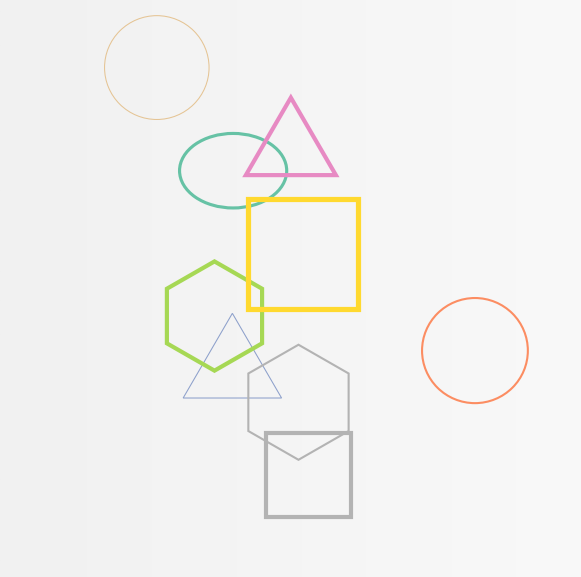[{"shape": "oval", "thickness": 1.5, "radius": 0.46, "center": [0.401, 0.704]}, {"shape": "circle", "thickness": 1, "radius": 0.46, "center": [0.817, 0.392]}, {"shape": "triangle", "thickness": 0.5, "radius": 0.49, "center": [0.4, 0.359]}, {"shape": "triangle", "thickness": 2, "radius": 0.45, "center": [0.5, 0.741]}, {"shape": "hexagon", "thickness": 2, "radius": 0.47, "center": [0.369, 0.452]}, {"shape": "square", "thickness": 2.5, "radius": 0.48, "center": [0.521, 0.56]}, {"shape": "circle", "thickness": 0.5, "radius": 0.45, "center": [0.27, 0.882]}, {"shape": "square", "thickness": 2, "radius": 0.37, "center": [0.53, 0.177]}, {"shape": "hexagon", "thickness": 1, "radius": 0.5, "center": [0.514, 0.303]}]